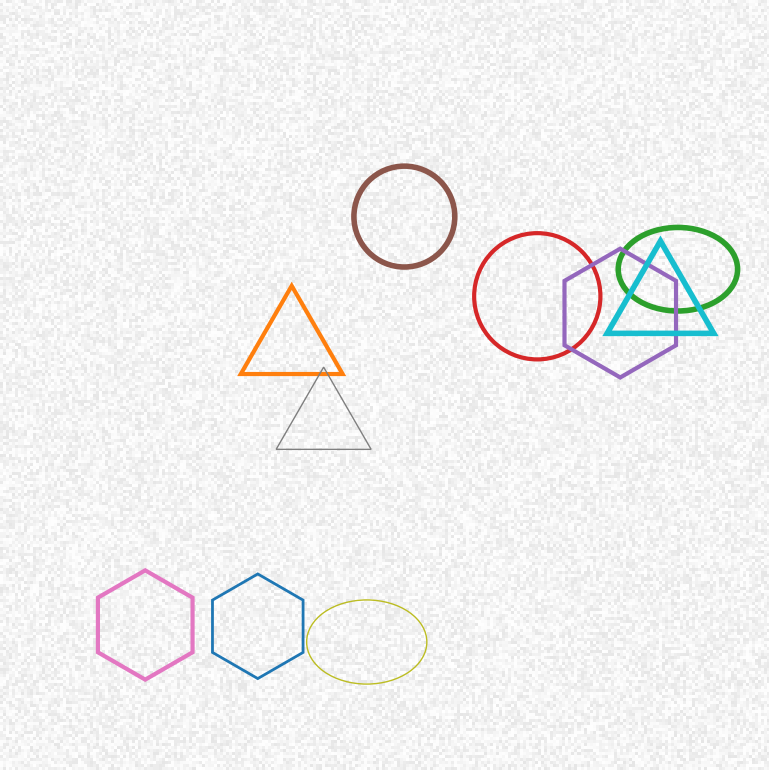[{"shape": "hexagon", "thickness": 1, "radius": 0.34, "center": [0.335, 0.187]}, {"shape": "triangle", "thickness": 1.5, "radius": 0.38, "center": [0.379, 0.552]}, {"shape": "oval", "thickness": 2, "radius": 0.39, "center": [0.88, 0.65]}, {"shape": "circle", "thickness": 1.5, "radius": 0.41, "center": [0.698, 0.615]}, {"shape": "hexagon", "thickness": 1.5, "radius": 0.42, "center": [0.806, 0.593]}, {"shape": "circle", "thickness": 2, "radius": 0.33, "center": [0.525, 0.719]}, {"shape": "hexagon", "thickness": 1.5, "radius": 0.35, "center": [0.189, 0.188]}, {"shape": "triangle", "thickness": 0.5, "radius": 0.36, "center": [0.42, 0.452]}, {"shape": "oval", "thickness": 0.5, "radius": 0.39, "center": [0.476, 0.166]}, {"shape": "triangle", "thickness": 2, "radius": 0.4, "center": [0.858, 0.607]}]